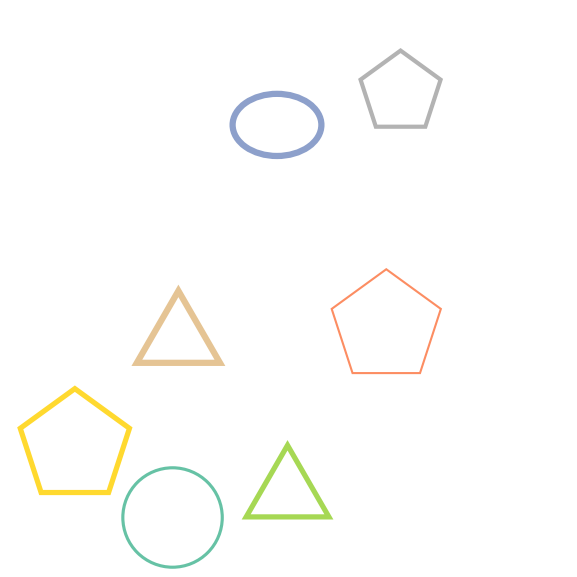[{"shape": "circle", "thickness": 1.5, "radius": 0.43, "center": [0.299, 0.103]}, {"shape": "pentagon", "thickness": 1, "radius": 0.5, "center": [0.669, 0.433]}, {"shape": "oval", "thickness": 3, "radius": 0.38, "center": [0.48, 0.783]}, {"shape": "triangle", "thickness": 2.5, "radius": 0.41, "center": [0.498, 0.145]}, {"shape": "pentagon", "thickness": 2.5, "radius": 0.5, "center": [0.13, 0.227]}, {"shape": "triangle", "thickness": 3, "radius": 0.42, "center": [0.309, 0.412]}, {"shape": "pentagon", "thickness": 2, "radius": 0.36, "center": [0.694, 0.839]}]